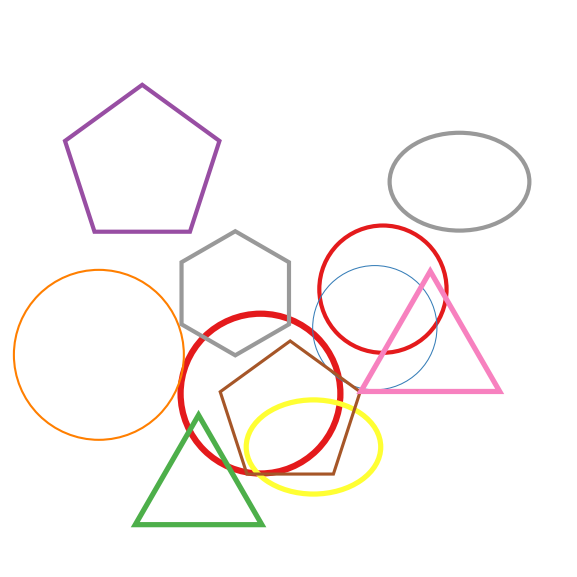[{"shape": "circle", "thickness": 3, "radius": 0.69, "center": [0.451, 0.318]}, {"shape": "circle", "thickness": 2, "radius": 0.55, "center": [0.663, 0.498]}, {"shape": "circle", "thickness": 0.5, "radius": 0.54, "center": [0.649, 0.432]}, {"shape": "triangle", "thickness": 2.5, "radius": 0.63, "center": [0.344, 0.154]}, {"shape": "pentagon", "thickness": 2, "radius": 0.7, "center": [0.246, 0.712]}, {"shape": "circle", "thickness": 1, "radius": 0.74, "center": [0.171, 0.385]}, {"shape": "oval", "thickness": 2.5, "radius": 0.58, "center": [0.543, 0.225]}, {"shape": "pentagon", "thickness": 1.5, "radius": 0.64, "center": [0.502, 0.281]}, {"shape": "triangle", "thickness": 2.5, "radius": 0.69, "center": [0.745, 0.391]}, {"shape": "oval", "thickness": 2, "radius": 0.61, "center": [0.796, 0.685]}, {"shape": "hexagon", "thickness": 2, "radius": 0.54, "center": [0.407, 0.491]}]